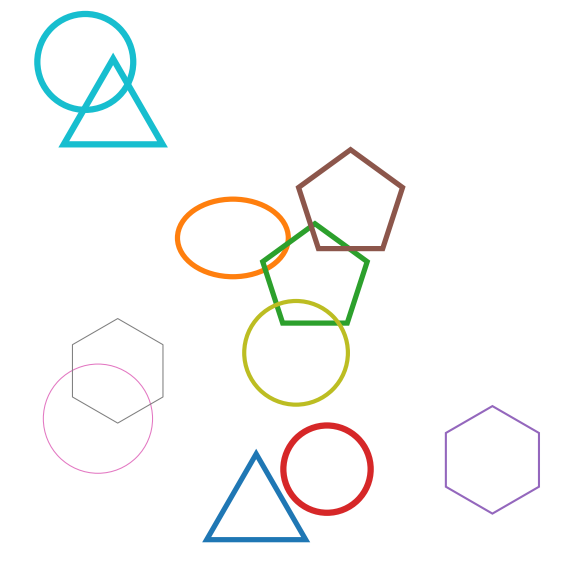[{"shape": "triangle", "thickness": 2.5, "radius": 0.49, "center": [0.444, 0.114]}, {"shape": "oval", "thickness": 2.5, "radius": 0.48, "center": [0.403, 0.587]}, {"shape": "pentagon", "thickness": 2.5, "radius": 0.48, "center": [0.545, 0.517]}, {"shape": "circle", "thickness": 3, "radius": 0.38, "center": [0.566, 0.187]}, {"shape": "hexagon", "thickness": 1, "radius": 0.47, "center": [0.853, 0.203]}, {"shape": "pentagon", "thickness": 2.5, "radius": 0.47, "center": [0.607, 0.645]}, {"shape": "circle", "thickness": 0.5, "radius": 0.47, "center": [0.17, 0.274]}, {"shape": "hexagon", "thickness": 0.5, "radius": 0.45, "center": [0.204, 0.357]}, {"shape": "circle", "thickness": 2, "radius": 0.45, "center": [0.513, 0.388]}, {"shape": "triangle", "thickness": 3, "radius": 0.49, "center": [0.196, 0.799]}, {"shape": "circle", "thickness": 3, "radius": 0.42, "center": [0.148, 0.892]}]